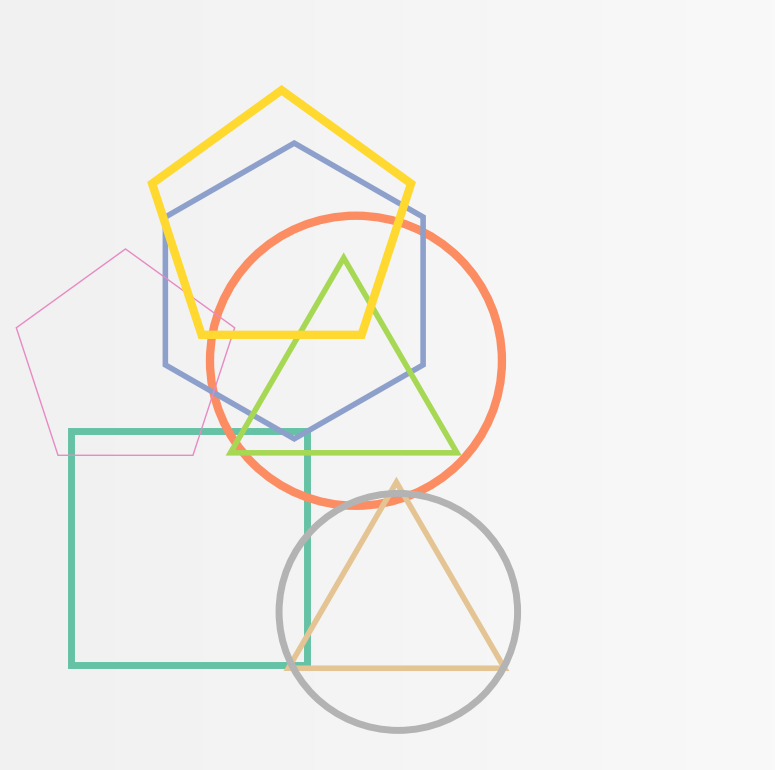[{"shape": "square", "thickness": 2.5, "radius": 0.76, "center": [0.244, 0.288]}, {"shape": "circle", "thickness": 3, "radius": 0.94, "center": [0.459, 0.532]}, {"shape": "hexagon", "thickness": 2, "radius": 0.96, "center": [0.38, 0.622]}, {"shape": "pentagon", "thickness": 0.5, "radius": 0.74, "center": [0.162, 0.529]}, {"shape": "triangle", "thickness": 2, "radius": 0.84, "center": [0.443, 0.496]}, {"shape": "pentagon", "thickness": 3, "radius": 0.88, "center": [0.363, 0.707]}, {"shape": "triangle", "thickness": 2, "radius": 0.81, "center": [0.512, 0.213]}, {"shape": "circle", "thickness": 2.5, "radius": 0.77, "center": [0.514, 0.205]}]